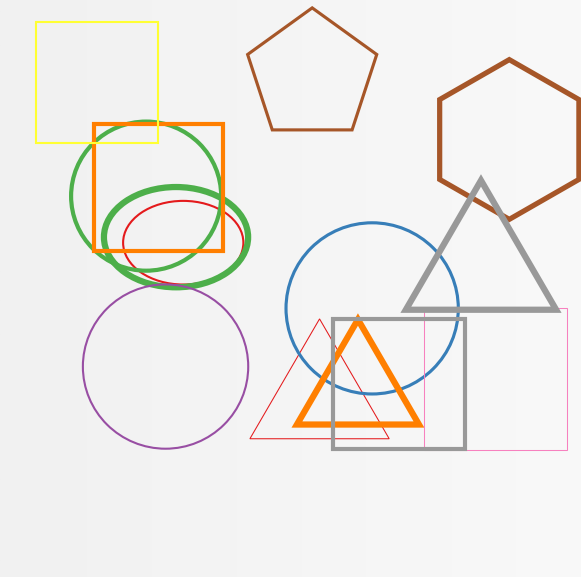[{"shape": "oval", "thickness": 1, "radius": 0.52, "center": [0.315, 0.579]}, {"shape": "triangle", "thickness": 0.5, "radius": 0.69, "center": [0.55, 0.309]}, {"shape": "circle", "thickness": 1.5, "radius": 0.74, "center": [0.64, 0.465]}, {"shape": "circle", "thickness": 2, "radius": 0.65, "center": [0.251, 0.66]}, {"shape": "oval", "thickness": 3, "radius": 0.62, "center": [0.303, 0.588]}, {"shape": "circle", "thickness": 1, "radius": 0.71, "center": [0.285, 0.364]}, {"shape": "triangle", "thickness": 3, "radius": 0.61, "center": [0.616, 0.325]}, {"shape": "square", "thickness": 2, "radius": 0.55, "center": [0.272, 0.674]}, {"shape": "square", "thickness": 1, "radius": 0.52, "center": [0.167, 0.856]}, {"shape": "pentagon", "thickness": 1.5, "radius": 0.58, "center": [0.537, 0.869]}, {"shape": "hexagon", "thickness": 2.5, "radius": 0.69, "center": [0.876, 0.758]}, {"shape": "square", "thickness": 0.5, "radius": 0.62, "center": [0.852, 0.343]}, {"shape": "triangle", "thickness": 3, "radius": 0.75, "center": [0.828, 0.537]}, {"shape": "square", "thickness": 2, "radius": 0.57, "center": [0.686, 0.334]}]